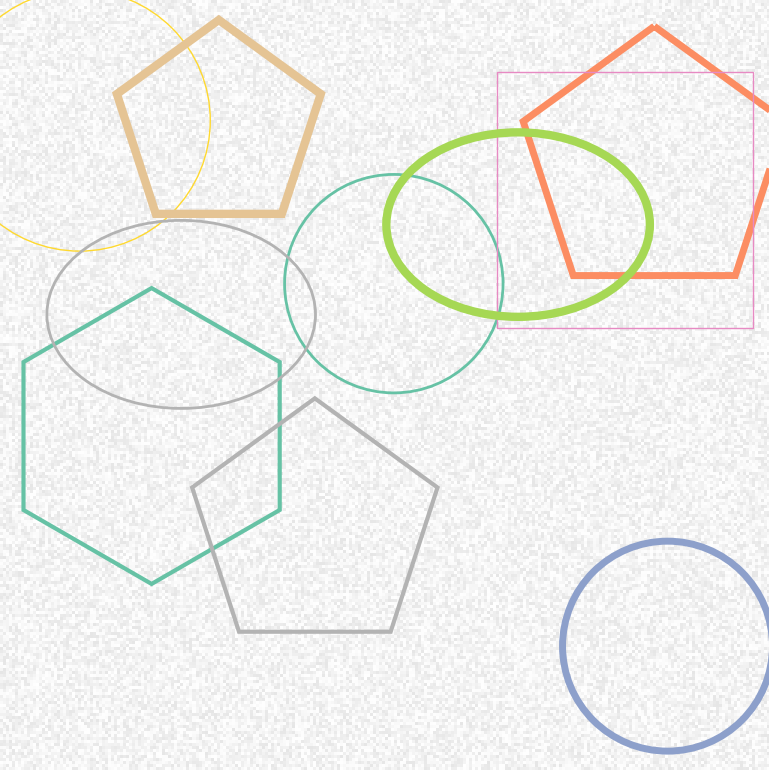[{"shape": "hexagon", "thickness": 1.5, "radius": 0.96, "center": [0.197, 0.434]}, {"shape": "circle", "thickness": 1, "radius": 0.71, "center": [0.511, 0.632]}, {"shape": "pentagon", "thickness": 2.5, "radius": 0.89, "center": [0.85, 0.787]}, {"shape": "circle", "thickness": 2.5, "radius": 0.68, "center": [0.867, 0.161]}, {"shape": "square", "thickness": 0.5, "radius": 0.83, "center": [0.812, 0.741]}, {"shape": "oval", "thickness": 3, "radius": 0.86, "center": [0.673, 0.708]}, {"shape": "circle", "thickness": 0.5, "radius": 0.85, "center": [0.103, 0.844]}, {"shape": "pentagon", "thickness": 3, "radius": 0.7, "center": [0.284, 0.835]}, {"shape": "oval", "thickness": 1, "radius": 0.87, "center": [0.235, 0.592]}, {"shape": "pentagon", "thickness": 1.5, "radius": 0.84, "center": [0.409, 0.315]}]